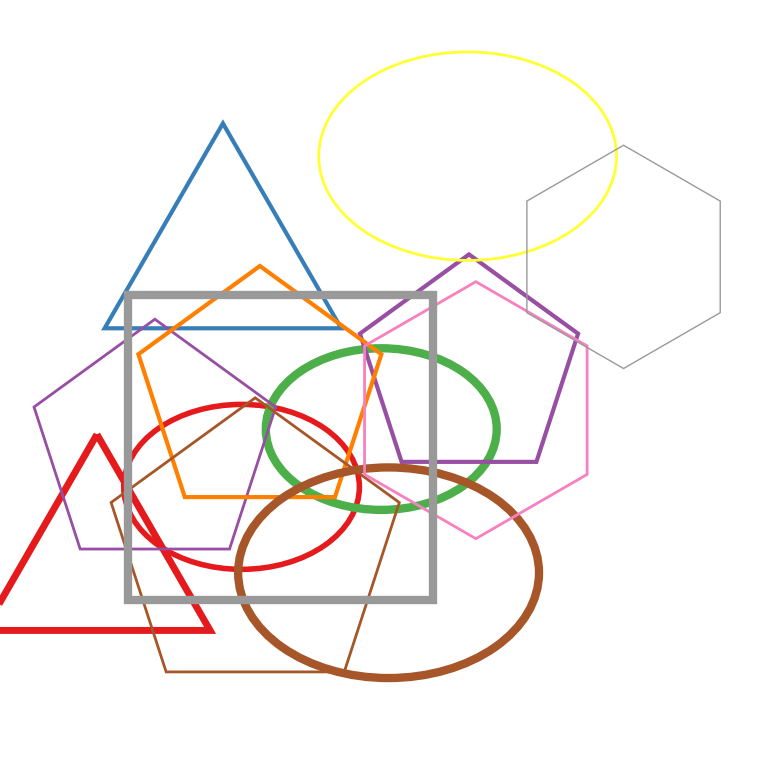[{"shape": "triangle", "thickness": 2.5, "radius": 0.85, "center": [0.126, 0.266]}, {"shape": "oval", "thickness": 2, "radius": 0.76, "center": [0.314, 0.368]}, {"shape": "triangle", "thickness": 1.5, "radius": 0.89, "center": [0.289, 0.662]}, {"shape": "oval", "thickness": 3, "radius": 0.75, "center": [0.495, 0.443]}, {"shape": "pentagon", "thickness": 1, "radius": 0.82, "center": [0.201, 0.42]}, {"shape": "pentagon", "thickness": 1.5, "radius": 0.74, "center": [0.609, 0.521]}, {"shape": "pentagon", "thickness": 1.5, "radius": 0.83, "center": [0.338, 0.489]}, {"shape": "oval", "thickness": 1, "radius": 0.97, "center": [0.607, 0.797]}, {"shape": "oval", "thickness": 3, "radius": 0.98, "center": [0.505, 0.256]}, {"shape": "pentagon", "thickness": 1, "radius": 0.98, "center": [0.331, 0.287]}, {"shape": "hexagon", "thickness": 1, "radius": 0.83, "center": [0.618, 0.467]}, {"shape": "square", "thickness": 3, "radius": 0.99, "center": [0.364, 0.418]}, {"shape": "hexagon", "thickness": 0.5, "radius": 0.72, "center": [0.81, 0.666]}]